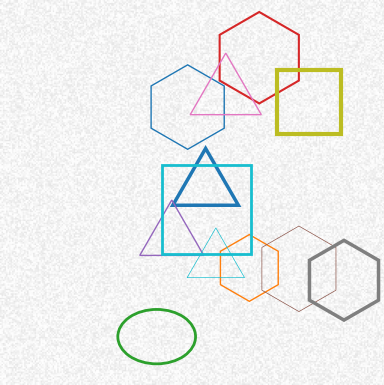[{"shape": "triangle", "thickness": 2.5, "radius": 0.49, "center": [0.534, 0.516]}, {"shape": "hexagon", "thickness": 1, "radius": 0.55, "center": [0.487, 0.722]}, {"shape": "hexagon", "thickness": 1, "radius": 0.43, "center": [0.648, 0.304]}, {"shape": "oval", "thickness": 2, "radius": 0.5, "center": [0.407, 0.126]}, {"shape": "hexagon", "thickness": 1.5, "radius": 0.59, "center": [0.673, 0.85]}, {"shape": "triangle", "thickness": 1, "radius": 0.48, "center": [0.446, 0.385]}, {"shape": "hexagon", "thickness": 0.5, "radius": 0.56, "center": [0.776, 0.302]}, {"shape": "triangle", "thickness": 1, "radius": 0.53, "center": [0.586, 0.755]}, {"shape": "hexagon", "thickness": 2.5, "radius": 0.52, "center": [0.894, 0.272]}, {"shape": "square", "thickness": 3, "radius": 0.42, "center": [0.803, 0.735]}, {"shape": "square", "thickness": 2, "radius": 0.58, "center": [0.537, 0.456]}, {"shape": "triangle", "thickness": 0.5, "radius": 0.43, "center": [0.561, 0.322]}]